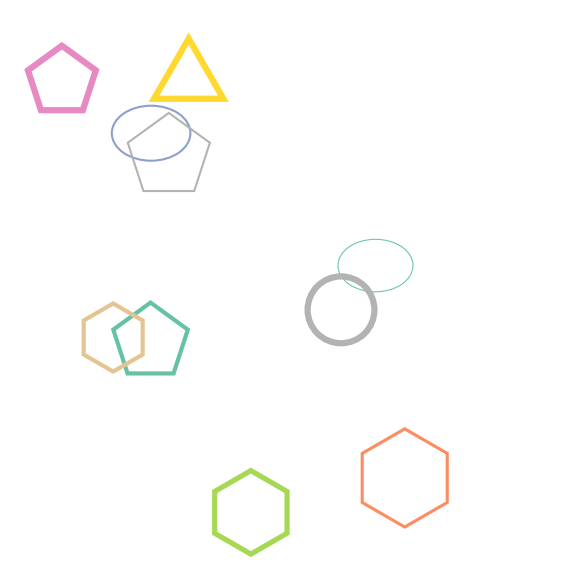[{"shape": "pentagon", "thickness": 2, "radius": 0.34, "center": [0.261, 0.407]}, {"shape": "oval", "thickness": 0.5, "radius": 0.32, "center": [0.65, 0.539]}, {"shape": "hexagon", "thickness": 1.5, "radius": 0.43, "center": [0.701, 0.172]}, {"shape": "oval", "thickness": 1, "radius": 0.34, "center": [0.262, 0.768]}, {"shape": "pentagon", "thickness": 3, "radius": 0.31, "center": [0.107, 0.858]}, {"shape": "hexagon", "thickness": 2.5, "radius": 0.36, "center": [0.434, 0.112]}, {"shape": "triangle", "thickness": 3, "radius": 0.35, "center": [0.327, 0.863]}, {"shape": "hexagon", "thickness": 2, "radius": 0.29, "center": [0.196, 0.415]}, {"shape": "circle", "thickness": 3, "radius": 0.29, "center": [0.591, 0.463]}, {"shape": "pentagon", "thickness": 1, "radius": 0.37, "center": [0.292, 0.729]}]